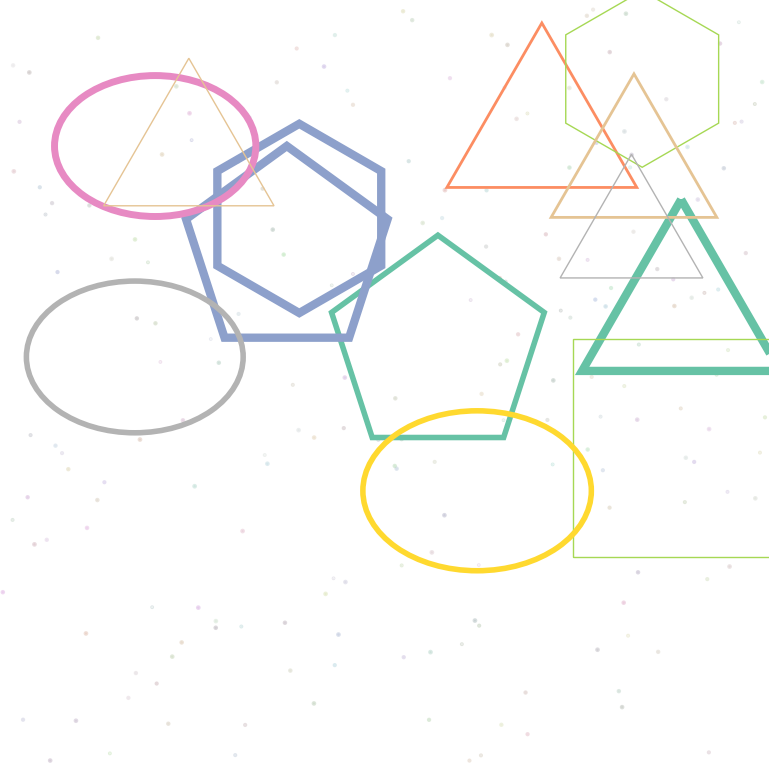[{"shape": "triangle", "thickness": 3, "radius": 0.74, "center": [0.885, 0.592]}, {"shape": "pentagon", "thickness": 2, "radius": 0.73, "center": [0.569, 0.549]}, {"shape": "triangle", "thickness": 1, "radius": 0.71, "center": [0.704, 0.828]}, {"shape": "hexagon", "thickness": 3, "radius": 0.61, "center": [0.389, 0.716]}, {"shape": "pentagon", "thickness": 3, "radius": 0.69, "center": [0.372, 0.673]}, {"shape": "oval", "thickness": 2.5, "radius": 0.65, "center": [0.202, 0.81]}, {"shape": "hexagon", "thickness": 0.5, "radius": 0.57, "center": [0.834, 0.897]}, {"shape": "square", "thickness": 0.5, "radius": 0.71, "center": [0.886, 0.418]}, {"shape": "oval", "thickness": 2, "radius": 0.74, "center": [0.62, 0.363]}, {"shape": "triangle", "thickness": 0.5, "radius": 0.64, "center": [0.245, 0.797]}, {"shape": "triangle", "thickness": 1, "radius": 0.62, "center": [0.823, 0.78]}, {"shape": "oval", "thickness": 2, "radius": 0.7, "center": [0.175, 0.536]}, {"shape": "triangle", "thickness": 0.5, "radius": 0.54, "center": [0.82, 0.693]}]